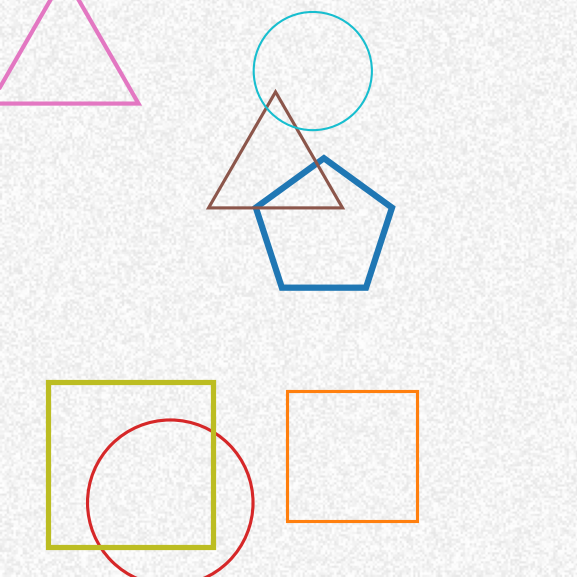[{"shape": "pentagon", "thickness": 3, "radius": 0.62, "center": [0.561, 0.601]}, {"shape": "square", "thickness": 1.5, "radius": 0.56, "center": [0.61, 0.21]}, {"shape": "circle", "thickness": 1.5, "radius": 0.72, "center": [0.295, 0.129]}, {"shape": "triangle", "thickness": 1.5, "radius": 0.67, "center": [0.477, 0.706]}, {"shape": "triangle", "thickness": 2, "radius": 0.74, "center": [0.112, 0.894]}, {"shape": "square", "thickness": 2.5, "radius": 0.71, "center": [0.226, 0.195]}, {"shape": "circle", "thickness": 1, "radius": 0.51, "center": [0.542, 0.876]}]